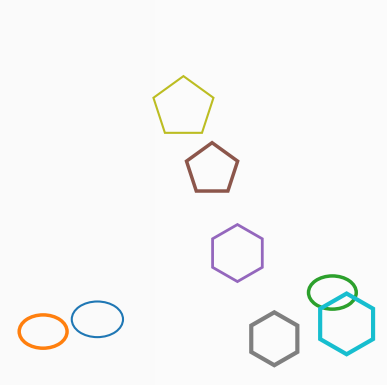[{"shape": "oval", "thickness": 1.5, "radius": 0.33, "center": [0.251, 0.171]}, {"shape": "oval", "thickness": 2.5, "radius": 0.31, "center": [0.111, 0.139]}, {"shape": "oval", "thickness": 2.5, "radius": 0.31, "center": [0.858, 0.24]}, {"shape": "hexagon", "thickness": 2, "radius": 0.37, "center": [0.613, 0.343]}, {"shape": "pentagon", "thickness": 2.5, "radius": 0.35, "center": [0.547, 0.56]}, {"shape": "hexagon", "thickness": 3, "radius": 0.34, "center": [0.708, 0.12]}, {"shape": "pentagon", "thickness": 1.5, "radius": 0.41, "center": [0.473, 0.721]}, {"shape": "hexagon", "thickness": 3, "radius": 0.39, "center": [0.894, 0.159]}]